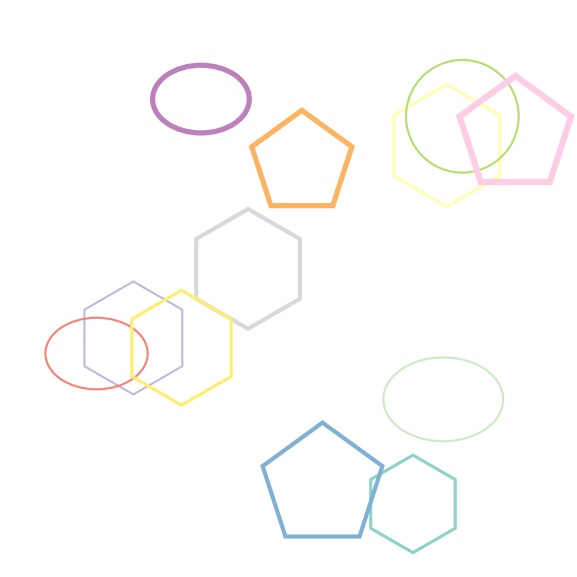[{"shape": "hexagon", "thickness": 1.5, "radius": 0.42, "center": [0.715, 0.127]}, {"shape": "hexagon", "thickness": 1.5, "radius": 0.53, "center": [0.774, 0.747]}, {"shape": "hexagon", "thickness": 1, "radius": 0.49, "center": [0.231, 0.414]}, {"shape": "oval", "thickness": 1, "radius": 0.44, "center": [0.167, 0.387]}, {"shape": "pentagon", "thickness": 2, "radius": 0.55, "center": [0.558, 0.158]}, {"shape": "pentagon", "thickness": 2.5, "radius": 0.46, "center": [0.523, 0.717]}, {"shape": "circle", "thickness": 1, "radius": 0.49, "center": [0.801, 0.798]}, {"shape": "pentagon", "thickness": 3, "radius": 0.51, "center": [0.892, 0.766]}, {"shape": "hexagon", "thickness": 2, "radius": 0.52, "center": [0.43, 0.534]}, {"shape": "oval", "thickness": 2.5, "radius": 0.42, "center": [0.348, 0.828]}, {"shape": "oval", "thickness": 1, "radius": 0.52, "center": [0.768, 0.308]}, {"shape": "hexagon", "thickness": 1.5, "radius": 0.5, "center": [0.314, 0.397]}]